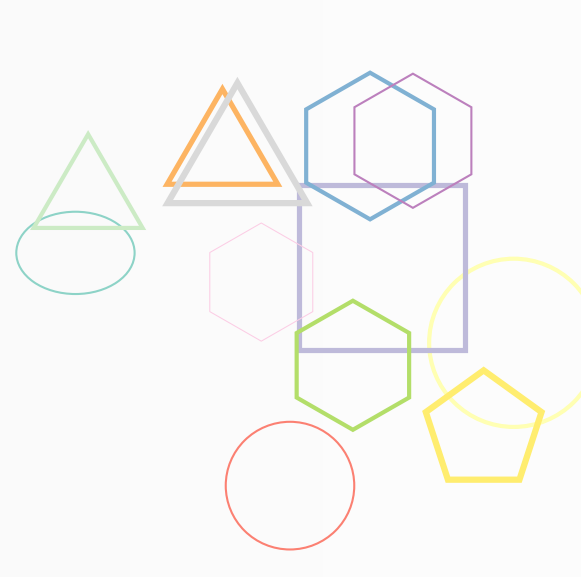[{"shape": "oval", "thickness": 1, "radius": 0.51, "center": [0.13, 0.561]}, {"shape": "circle", "thickness": 2, "radius": 0.73, "center": [0.884, 0.406]}, {"shape": "square", "thickness": 2.5, "radius": 0.71, "center": [0.657, 0.536]}, {"shape": "circle", "thickness": 1, "radius": 0.55, "center": [0.499, 0.158]}, {"shape": "hexagon", "thickness": 2, "radius": 0.63, "center": [0.637, 0.746]}, {"shape": "triangle", "thickness": 2.5, "radius": 0.55, "center": [0.383, 0.735]}, {"shape": "hexagon", "thickness": 2, "radius": 0.56, "center": [0.607, 0.367]}, {"shape": "hexagon", "thickness": 0.5, "radius": 0.51, "center": [0.45, 0.511]}, {"shape": "triangle", "thickness": 3, "radius": 0.69, "center": [0.408, 0.717]}, {"shape": "hexagon", "thickness": 1, "radius": 0.58, "center": [0.71, 0.755]}, {"shape": "triangle", "thickness": 2, "radius": 0.54, "center": [0.152, 0.659]}, {"shape": "pentagon", "thickness": 3, "radius": 0.52, "center": [0.832, 0.253]}]